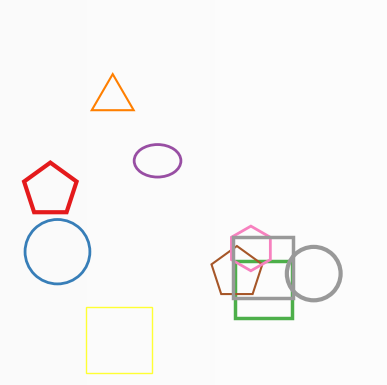[{"shape": "pentagon", "thickness": 3, "radius": 0.36, "center": [0.13, 0.506]}, {"shape": "circle", "thickness": 2, "radius": 0.42, "center": [0.148, 0.346]}, {"shape": "square", "thickness": 2.5, "radius": 0.37, "center": [0.681, 0.248]}, {"shape": "oval", "thickness": 2, "radius": 0.3, "center": [0.407, 0.582]}, {"shape": "triangle", "thickness": 1.5, "radius": 0.31, "center": [0.291, 0.745]}, {"shape": "square", "thickness": 1, "radius": 0.43, "center": [0.308, 0.117]}, {"shape": "pentagon", "thickness": 1.5, "radius": 0.34, "center": [0.611, 0.292]}, {"shape": "hexagon", "thickness": 2, "radius": 0.29, "center": [0.647, 0.355]}, {"shape": "square", "thickness": 2.5, "radius": 0.39, "center": [0.679, 0.305]}, {"shape": "circle", "thickness": 3, "radius": 0.35, "center": [0.81, 0.289]}]